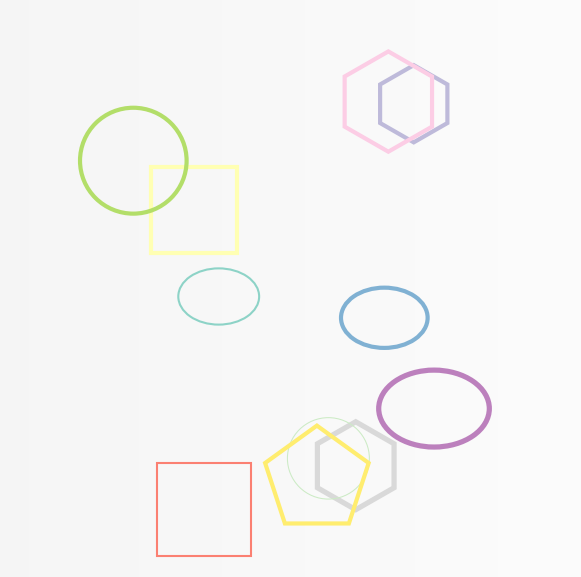[{"shape": "oval", "thickness": 1, "radius": 0.35, "center": [0.376, 0.486]}, {"shape": "square", "thickness": 2, "radius": 0.37, "center": [0.334, 0.636]}, {"shape": "hexagon", "thickness": 2, "radius": 0.33, "center": [0.712, 0.819]}, {"shape": "square", "thickness": 1, "radius": 0.41, "center": [0.351, 0.117]}, {"shape": "oval", "thickness": 2, "radius": 0.37, "center": [0.661, 0.449]}, {"shape": "circle", "thickness": 2, "radius": 0.46, "center": [0.229, 0.721]}, {"shape": "hexagon", "thickness": 2, "radius": 0.43, "center": [0.668, 0.823]}, {"shape": "hexagon", "thickness": 2.5, "radius": 0.38, "center": [0.612, 0.193]}, {"shape": "oval", "thickness": 2.5, "radius": 0.48, "center": [0.747, 0.292]}, {"shape": "circle", "thickness": 0.5, "radius": 0.35, "center": [0.565, 0.205]}, {"shape": "pentagon", "thickness": 2, "radius": 0.47, "center": [0.545, 0.168]}]